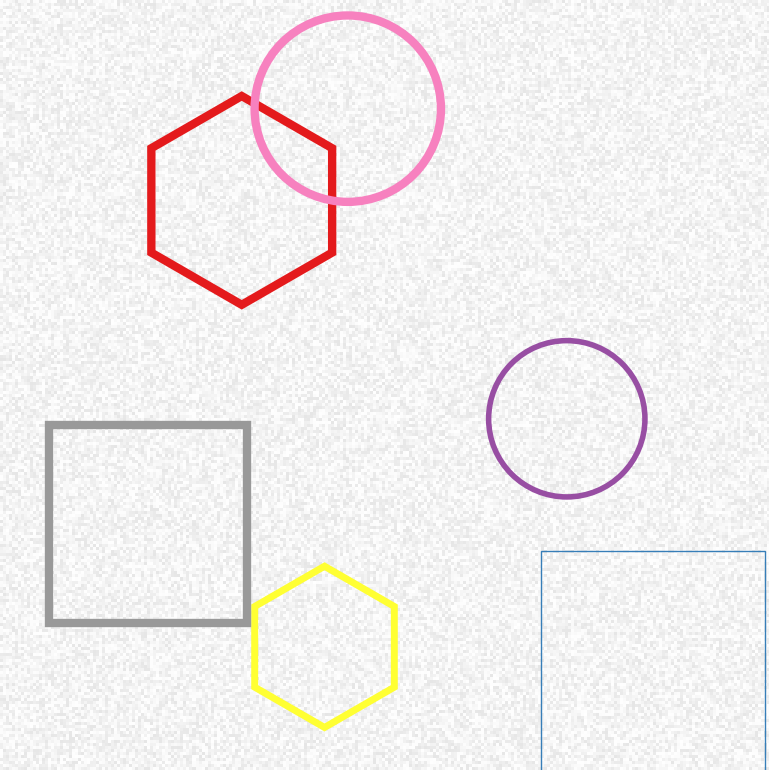[{"shape": "hexagon", "thickness": 3, "radius": 0.68, "center": [0.314, 0.74]}, {"shape": "square", "thickness": 0.5, "radius": 0.73, "center": [0.848, 0.139]}, {"shape": "circle", "thickness": 2, "radius": 0.51, "center": [0.736, 0.456]}, {"shape": "hexagon", "thickness": 2.5, "radius": 0.52, "center": [0.421, 0.16]}, {"shape": "circle", "thickness": 3, "radius": 0.61, "center": [0.452, 0.859]}, {"shape": "square", "thickness": 3, "radius": 0.64, "center": [0.192, 0.32]}]